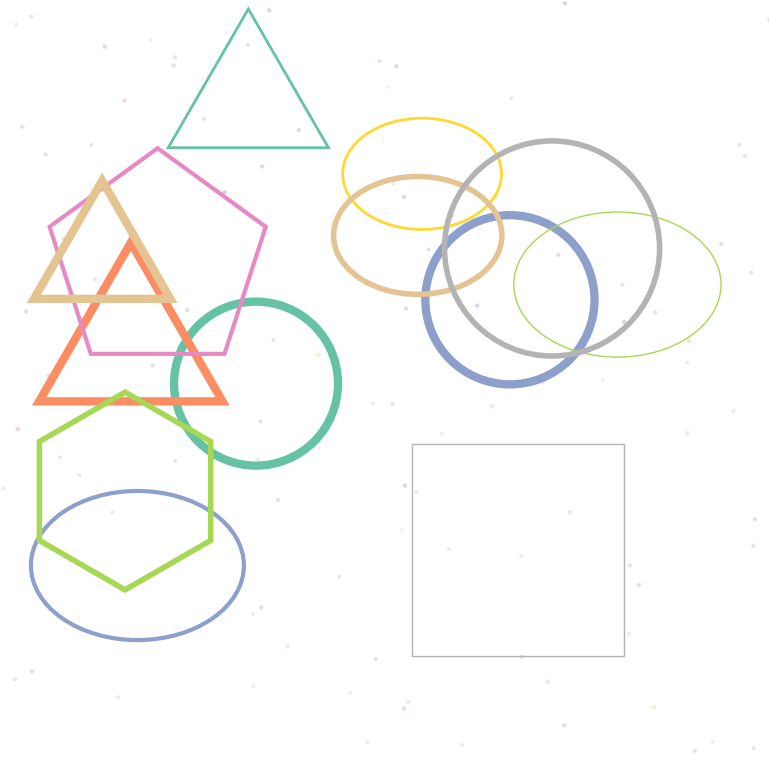[{"shape": "triangle", "thickness": 1, "radius": 0.6, "center": [0.323, 0.868]}, {"shape": "circle", "thickness": 3, "radius": 0.53, "center": [0.333, 0.502]}, {"shape": "triangle", "thickness": 3, "radius": 0.69, "center": [0.17, 0.547]}, {"shape": "circle", "thickness": 3, "radius": 0.55, "center": [0.662, 0.611]}, {"shape": "oval", "thickness": 1.5, "radius": 0.69, "center": [0.178, 0.266]}, {"shape": "pentagon", "thickness": 1.5, "radius": 0.74, "center": [0.205, 0.66]}, {"shape": "oval", "thickness": 0.5, "radius": 0.67, "center": [0.802, 0.63]}, {"shape": "hexagon", "thickness": 2, "radius": 0.64, "center": [0.162, 0.362]}, {"shape": "oval", "thickness": 1, "radius": 0.52, "center": [0.548, 0.774]}, {"shape": "triangle", "thickness": 3, "radius": 0.51, "center": [0.133, 0.663]}, {"shape": "oval", "thickness": 2, "radius": 0.55, "center": [0.543, 0.694]}, {"shape": "square", "thickness": 0.5, "radius": 0.69, "center": [0.673, 0.286]}, {"shape": "circle", "thickness": 2, "radius": 0.7, "center": [0.717, 0.677]}]